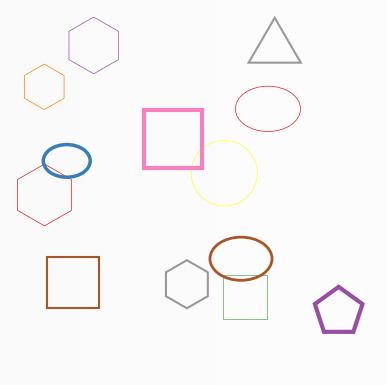[{"shape": "oval", "thickness": 0.5, "radius": 0.42, "center": [0.692, 0.717]}, {"shape": "hexagon", "thickness": 0.5, "radius": 0.4, "center": [0.115, 0.494]}, {"shape": "oval", "thickness": 2.5, "radius": 0.3, "center": [0.172, 0.582]}, {"shape": "square", "thickness": 0.5, "radius": 0.29, "center": [0.632, 0.229]}, {"shape": "hexagon", "thickness": 0.5, "radius": 0.37, "center": [0.242, 0.882]}, {"shape": "pentagon", "thickness": 3, "radius": 0.32, "center": [0.874, 0.19]}, {"shape": "hexagon", "thickness": 0.5, "radius": 0.3, "center": [0.114, 0.774]}, {"shape": "circle", "thickness": 0.5, "radius": 0.43, "center": [0.579, 0.55]}, {"shape": "square", "thickness": 1.5, "radius": 0.33, "center": [0.188, 0.267]}, {"shape": "oval", "thickness": 2, "radius": 0.4, "center": [0.622, 0.328]}, {"shape": "square", "thickness": 3, "radius": 0.37, "center": [0.446, 0.639]}, {"shape": "hexagon", "thickness": 1.5, "radius": 0.31, "center": [0.482, 0.262]}, {"shape": "triangle", "thickness": 1.5, "radius": 0.39, "center": [0.709, 0.876]}]